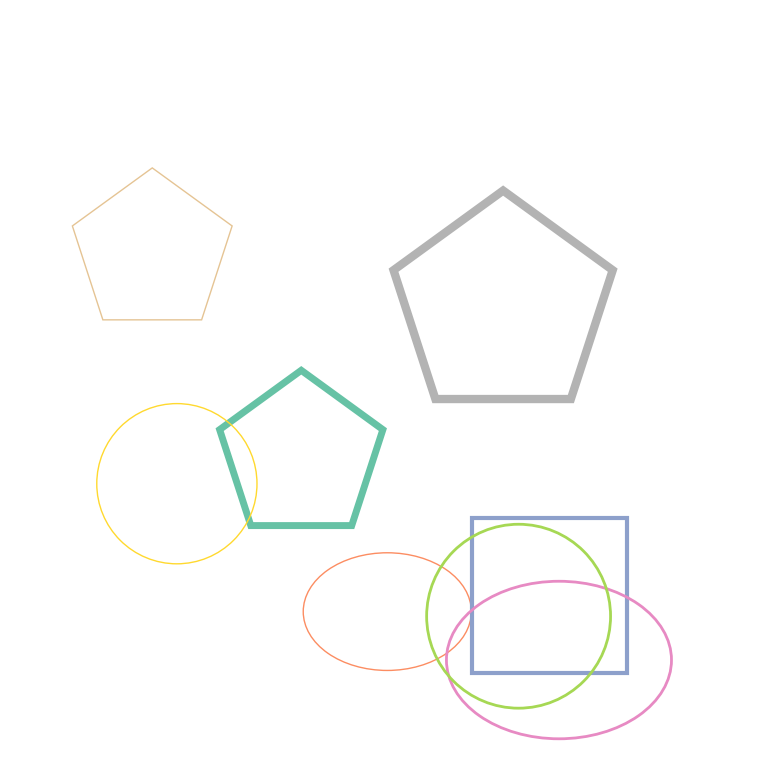[{"shape": "pentagon", "thickness": 2.5, "radius": 0.56, "center": [0.391, 0.408]}, {"shape": "oval", "thickness": 0.5, "radius": 0.55, "center": [0.503, 0.206]}, {"shape": "square", "thickness": 1.5, "radius": 0.5, "center": [0.714, 0.227]}, {"shape": "oval", "thickness": 1, "radius": 0.73, "center": [0.726, 0.143]}, {"shape": "circle", "thickness": 1, "radius": 0.6, "center": [0.674, 0.2]}, {"shape": "circle", "thickness": 0.5, "radius": 0.52, "center": [0.23, 0.372]}, {"shape": "pentagon", "thickness": 0.5, "radius": 0.55, "center": [0.198, 0.673]}, {"shape": "pentagon", "thickness": 3, "radius": 0.75, "center": [0.653, 0.603]}]